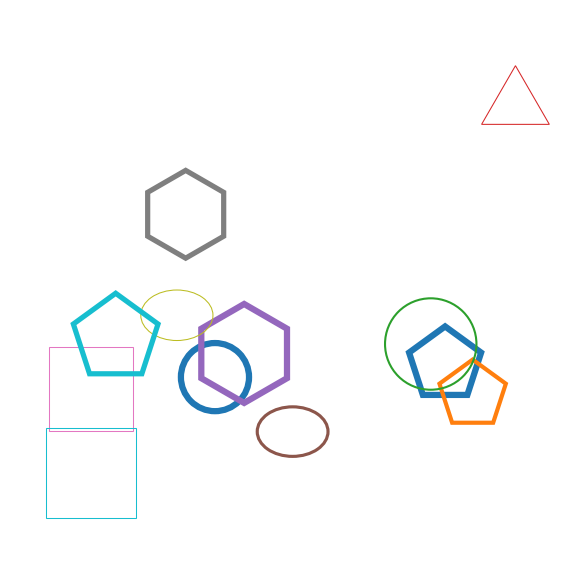[{"shape": "pentagon", "thickness": 3, "radius": 0.33, "center": [0.771, 0.368]}, {"shape": "circle", "thickness": 3, "radius": 0.29, "center": [0.372, 0.346]}, {"shape": "pentagon", "thickness": 2, "radius": 0.3, "center": [0.818, 0.316]}, {"shape": "circle", "thickness": 1, "radius": 0.4, "center": [0.746, 0.403]}, {"shape": "triangle", "thickness": 0.5, "radius": 0.34, "center": [0.893, 0.818]}, {"shape": "hexagon", "thickness": 3, "radius": 0.43, "center": [0.423, 0.387]}, {"shape": "oval", "thickness": 1.5, "radius": 0.31, "center": [0.507, 0.252]}, {"shape": "square", "thickness": 0.5, "radius": 0.36, "center": [0.157, 0.325]}, {"shape": "hexagon", "thickness": 2.5, "radius": 0.38, "center": [0.322, 0.628]}, {"shape": "oval", "thickness": 0.5, "radius": 0.31, "center": [0.306, 0.453]}, {"shape": "square", "thickness": 0.5, "radius": 0.39, "center": [0.157, 0.18]}, {"shape": "pentagon", "thickness": 2.5, "radius": 0.39, "center": [0.2, 0.414]}]